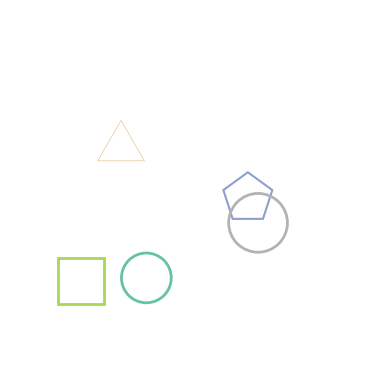[{"shape": "circle", "thickness": 2, "radius": 0.32, "center": [0.38, 0.278]}, {"shape": "pentagon", "thickness": 1.5, "radius": 0.33, "center": [0.644, 0.486]}, {"shape": "square", "thickness": 2, "radius": 0.3, "center": [0.21, 0.27]}, {"shape": "triangle", "thickness": 0.5, "radius": 0.35, "center": [0.314, 0.617]}, {"shape": "circle", "thickness": 2, "radius": 0.38, "center": [0.67, 0.421]}]